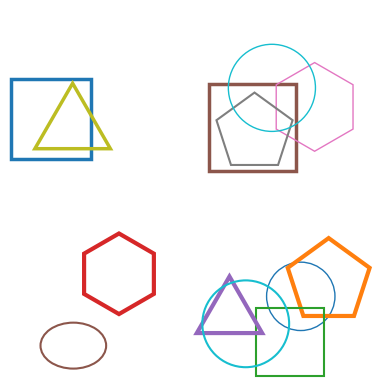[{"shape": "square", "thickness": 2.5, "radius": 0.52, "center": [0.132, 0.691]}, {"shape": "circle", "thickness": 1, "radius": 0.44, "center": [0.781, 0.23]}, {"shape": "pentagon", "thickness": 3, "radius": 0.56, "center": [0.854, 0.27]}, {"shape": "square", "thickness": 1.5, "radius": 0.44, "center": [0.753, 0.112]}, {"shape": "hexagon", "thickness": 3, "radius": 0.52, "center": [0.309, 0.289]}, {"shape": "triangle", "thickness": 3, "radius": 0.49, "center": [0.596, 0.184]}, {"shape": "oval", "thickness": 1.5, "radius": 0.43, "center": [0.19, 0.102]}, {"shape": "square", "thickness": 2.5, "radius": 0.57, "center": [0.656, 0.669]}, {"shape": "hexagon", "thickness": 1, "radius": 0.58, "center": [0.817, 0.722]}, {"shape": "pentagon", "thickness": 1.5, "radius": 0.52, "center": [0.661, 0.656]}, {"shape": "triangle", "thickness": 2.5, "radius": 0.57, "center": [0.189, 0.67]}, {"shape": "circle", "thickness": 1.5, "radius": 0.56, "center": [0.638, 0.159]}, {"shape": "circle", "thickness": 1, "radius": 0.57, "center": [0.706, 0.772]}]